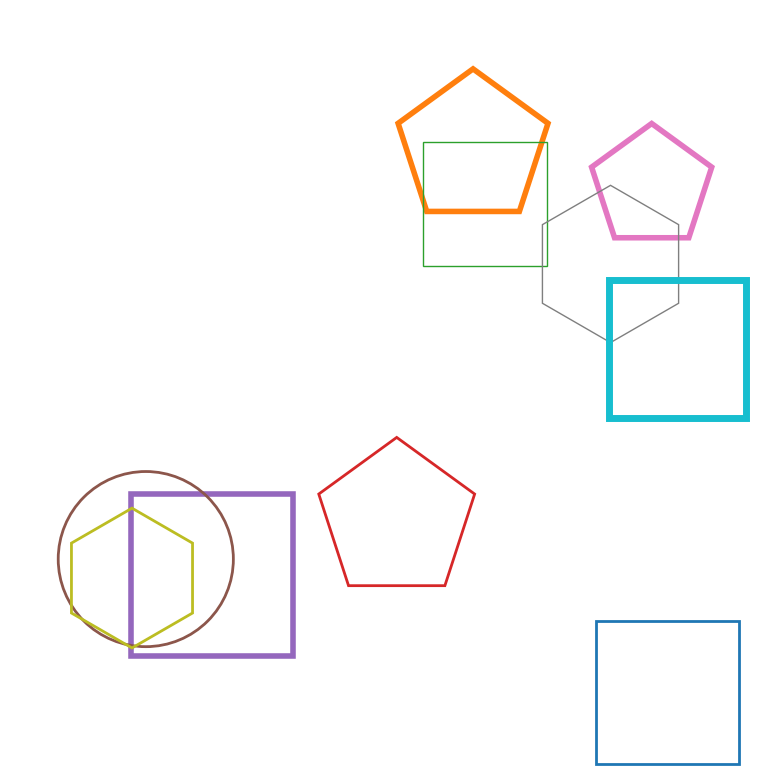[{"shape": "square", "thickness": 1, "radius": 0.47, "center": [0.867, 0.101]}, {"shape": "pentagon", "thickness": 2, "radius": 0.51, "center": [0.614, 0.808]}, {"shape": "square", "thickness": 0.5, "radius": 0.4, "center": [0.63, 0.735]}, {"shape": "pentagon", "thickness": 1, "radius": 0.53, "center": [0.515, 0.325]}, {"shape": "square", "thickness": 2, "radius": 0.52, "center": [0.275, 0.253]}, {"shape": "circle", "thickness": 1, "radius": 0.57, "center": [0.189, 0.274]}, {"shape": "pentagon", "thickness": 2, "radius": 0.41, "center": [0.846, 0.758]}, {"shape": "hexagon", "thickness": 0.5, "radius": 0.51, "center": [0.793, 0.657]}, {"shape": "hexagon", "thickness": 1, "radius": 0.45, "center": [0.171, 0.249]}, {"shape": "square", "thickness": 2.5, "radius": 0.45, "center": [0.879, 0.547]}]